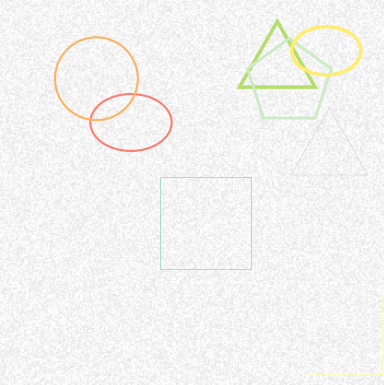[{"shape": "square", "thickness": 0.5, "radius": 0.6, "center": [0.534, 0.42]}, {"shape": "square", "thickness": 0.5, "radius": 0.5, "center": [0.893, 0.129]}, {"shape": "oval", "thickness": 1.5, "radius": 0.53, "center": [0.34, 0.682]}, {"shape": "circle", "thickness": 1.5, "radius": 0.54, "center": [0.25, 0.796]}, {"shape": "triangle", "thickness": 2.5, "radius": 0.57, "center": [0.72, 0.83]}, {"shape": "triangle", "thickness": 0.5, "radius": 0.58, "center": [0.856, 0.603]}, {"shape": "pentagon", "thickness": 2, "radius": 0.57, "center": [0.752, 0.786]}, {"shape": "oval", "thickness": 2.5, "radius": 0.45, "center": [0.847, 0.868]}]